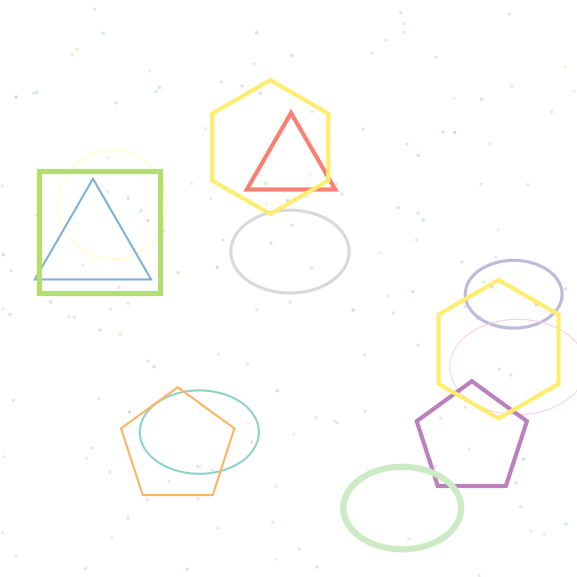[{"shape": "oval", "thickness": 1, "radius": 0.52, "center": [0.345, 0.251]}, {"shape": "circle", "thickness": 0.5, "radius": 0.47, "center": [0.195, 0.645]}, {"shape": "oval", "thickness": 1.5, "radius": 0.42, "center": [0.89, 0.49]}, {"shape": "triangle", "thickness": 2, "radius": 0.44, "center": [0.504, 0.715]}, {"shape": "triangle", "thickness": 1, "radius": 0.58, "center": [0.161, 0.573]}, {"shape": "pentagon", "thickness": 1, "radius": 0.52, "center": [0.308, 0.225]}, {"shape": "square", "thickness": 2.5, "radius": 0.52, "center": [0.172, 0.598]}, {"shape": "oval", "thickness": 0.5, "radius": 0.59, "center": [0.897, 0.364]}, {"shape": "oval", "thickness": 1.5, "radius": 0.51, "center": [0.502, 0.563]}, {"shape": "pentagon", "thickness": 2, "radius": 0.5, "center": [0.817, 0.239]}, {"shape": "oval", "thickness": 3, "radius": 0.51, "center": [0.697, 0.119]}, {"shape": "hexagon", "thickness": 2, "radius": 0.6, "center": [0.863, 0.394]}, {"shape": "hexagon", "thickness": 2, "radius": 0.58, "center": [0.468, 0.744]}]